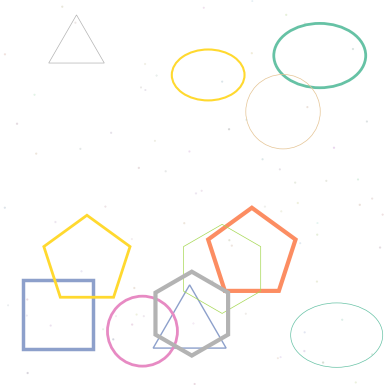[{"shape": "oval", "thickness": 0.5, "radius": 0.6, "center": [0.875, 0.13]}, {"shape": "oval", "thickness": 2, "radius": 0.6, "center": [0.831, 0.856]}, {"shape": "pentagon", "thickness": 3, "radius": 0.6, "center": [0.654, 0.341]}, {"shape": "triangle", "thickness": 1, "radius": 0.55, "center": [0.493, 0.151]}, {"shape": "square", "thickness": 2.5, "radius": 0.45, "center": [0.151, 0.183]}, {"shape": "circle", "thickness": 2, "radius": 0.45, "center": [0.37, 0.14]}, {"shape": "hexagon", "thickness": 0.5, "radius": 0.58, "center": [0.577, 0.302]}, {"shape": "oval", "thickness": 1.5, "radius": 0.47, "center": [0.541, 0.805]}, {"shape": "pentagon", "thickness": 2, "radius": 0.59, "center": [0.226, 0.323]}, {"shape": "circle", "thickness": 0.5, "radius": 0.48, "center": [0.735, 0.71]}, {"shape": "triangle", "thickness": 0.5, "radius": 0.42, "center": [0.199, 0.878]}, {"shape": "hexagon", "thickness": 3, "radius": 0.54, "center": [0.498, 0.185]}]